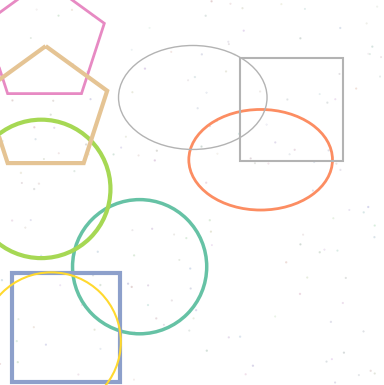[{"shape": "circle", "thickness": 2.5, "radius": 0.87, "center": [0.363, 0.307]}, {"shape": "oval", "thickness": 2, "radius": 0.93, "center": [0.677, 0.585]}, {"shape": "square", "thickness": 3, "radius": 0.71, "center": [0.171, 0.149]}, {"shape": "pentagon", "thickness": 2, "radius": 0.82, "center": [0.116, 0.889]}, {"shape": "circle", "thickness": 3, "radius": 0.9, "center": [0.107, 0.509]}, {"shape": "circle", "thickness": 1.5, "radius": 0.9, "center": [0.133, 0.112]}, {"shape": "pentagon", "thickness": 3, "radius": 0.84, "center": [0.119, 0.712]}, {"shape": "oval", "thickness": 1, "radius": 0.96, "center": [0.501, 0.747]}, {"shape": "square", "thickness": 1.5, "radius": 0.67, "center": [0.758, 0.716]}]